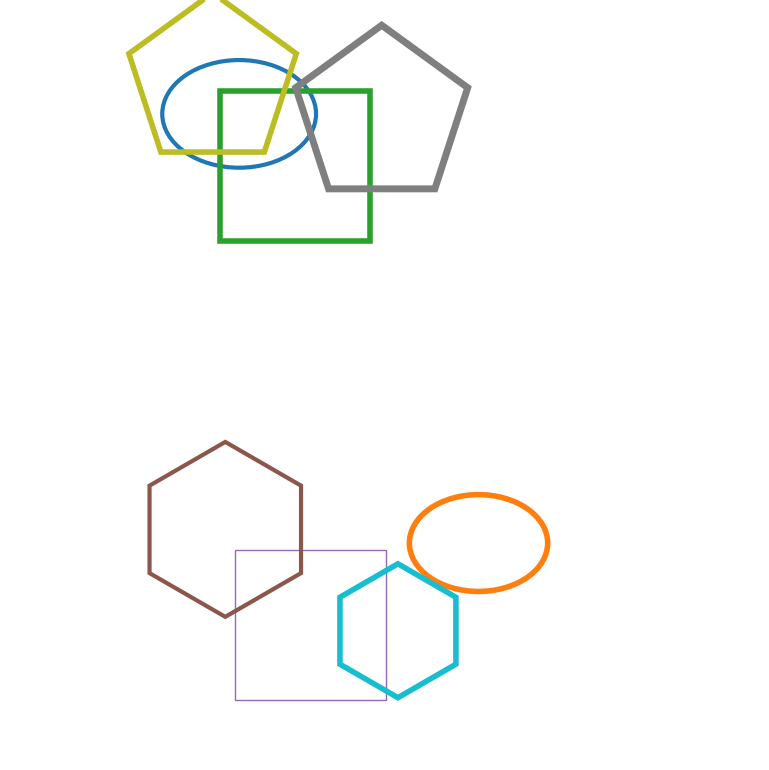[{"shape": "oval", "thickness": 1.5, "radius": 0.5, "center": [0.311, 0.852]}, {"shape": "oval", "thickness": 2, "radius": 0.45, "center": [0.621, 0.295]}, {"shape": "square", "thickness": 2, "radius": 0.49, "center": [0.383, 0.784]}, {"shape": "square", "thickness": 0.5, "radius": 0.49, "center": [0.403, 0.188]}, {"shape": "hexagon", "thickness": 1.5, "radius": 0.57, "center": [0.293, 0.312]}, {"shape": "pentagon", "thickness": 2.5, "radius": 0.59, "center": [0.496, 0.85]}, {"shape": "pentagon", "thickness": 2, "radius": 0.57, "center": [0.276, 0.895]}, {"shape": "hexagon", "thickness": 2, "radius": 0.43, "center": [0.517, 0.181]}]